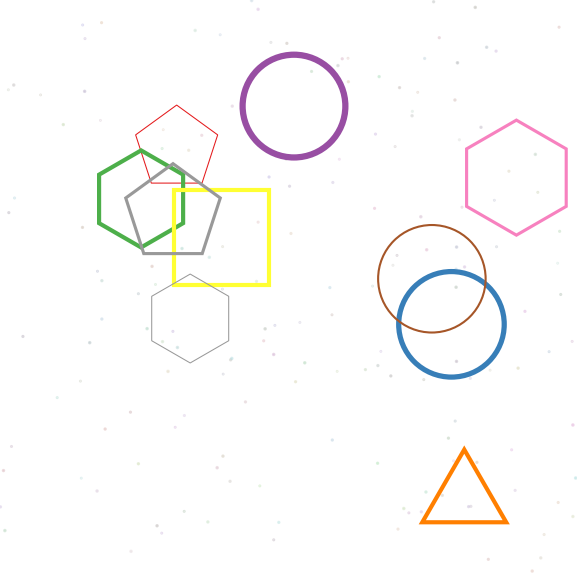[{"shape": "pentagon", "thickness": 0.5, "radius": 0.37, "center": [0.306, 0.743]}, {"shape": "circle", "thickness": 2.5, "radius": 0.46, "center": [0.782, 0.438]}, {"shape": "hexagon", "thickness": 2, "radius": 0.42, "center": [0.244, 0.655]}, {"shape": "circle", "thickness": 3, "radius": 0.44, "center": [0.509, 0.815]}, {"shape": "triangle", "thickness": 2, "radius": 0.42, "center": [0.804, 0.137]}, {"shape": "square", "thickness": 2, "radius": 0.41, "center": [0.384, 0.588]}, {"shape": "circle", "thickness": 1, "radius": 0.47, "center": [0.748, 0.516]}, {"shape": "hexagon", "thickness": 1.5, "radius": 0.5, "center": [0.894, 0.692]}, {"shape": "hexagon", "thickness": 0.5, "radius": 0.38, "center": [0.329, 0.448]}, {"shape": "pentagon", "thickness": 1.5, "radius": 0.43, "center": [0.3, 0.63]}]